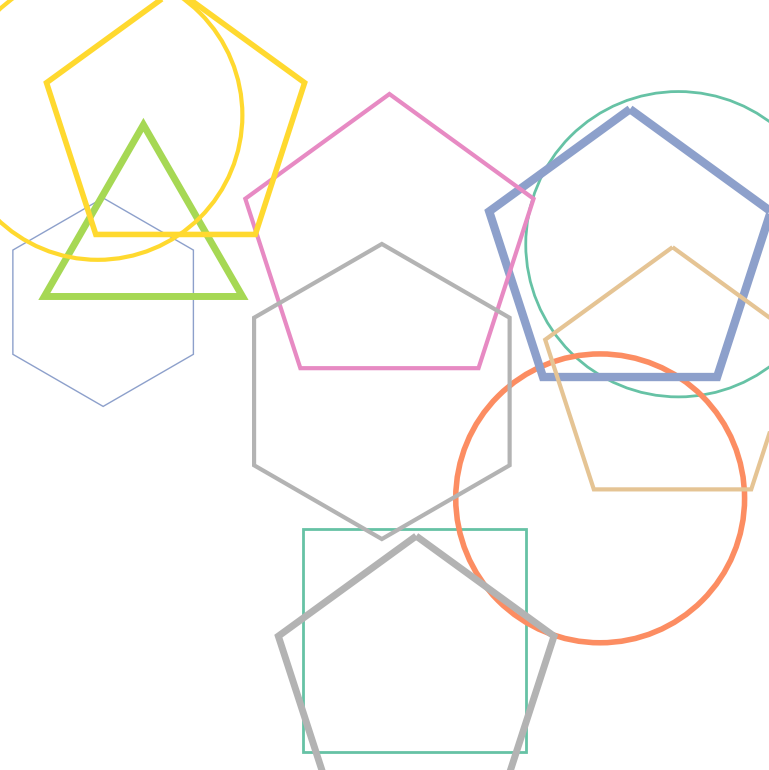[{"shape": "square", "thickness": 1, "radius": 0.72, "center": [0.539, 0.168]}, {"shape": "circle", "thickness": 1, "radius": 0.99, "center": [0.881, 0.683]}, {"shape": "circle", "thickness": 2, "radius": 0.94, "center": [0.779, 0.353]}, {"shape": "pentagon", "thickness": 3, "radius": 0.96, "center": [0.818, 0.666]}, {"shape": "hexagon", "thickness": 0.5, "radius": 0.68, "center": [0.134, 0.608]}, {"shape": "pentagon", "thickness": 1.5, "radius": 0.98, "center": [0.506, 0.681]}, {"shape": "triangle", "thickness": 2.5, "radius": 0.74, "center": [0.186, 0.689]}, {"shape": "circle", "thickness": 1.5, "radius": 0.94, "center": [0.127, 0.85]}, {"shape": "pentagon", "thickness": 2, "radius": 0.88, "center": [0.228, 0.838]}, {"shape": "pentagon", "thickness": 1.5, "radius": 0.87, "center": [0.873, 0.505]}, {"shape": "pentagon", "thickness": 2.5, "radius": 0.94, "center": [0.541, 0.116]}, {"shape": "hexagon", "thickness": 1.5, "radius": 0.96, "center": [0.496, 0.492]}]